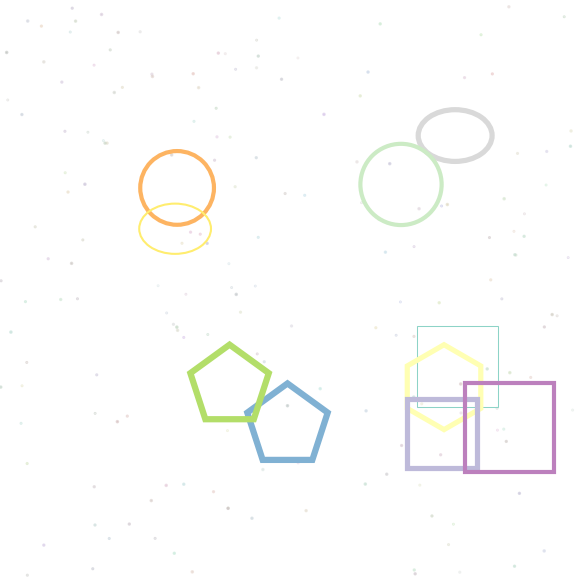[{"shape": "square", "thickness": 0.5, "radius": 0.35, "center": [0.792, 0.365]}, {"shape": "hexagon", "thickness": 2.5, "radius": 0.37, "center": [0.769, 0.329]}, {"shape": "square", "thickness": 2.5, "radius": 0.3, "center": [0.765, 0.249]}, {"shape": "pentagon", "thickness": 3, "radius": 0.37, "center": [0.498, 0.262]}, {"shape": "circle", "thickness": 2, "radius": 0.32, "center": [0.307, 0.674]}, {"shape": "pentagon", "thickness": 3, "radius": 0.36, "center": [0.398, 0.331]}, {"shape": "oval", "thickness": 2.5, "radius": 0.32, "center": [0.788, 0.764]}, {"shape": "square", "thickness": 2, "radius": 0.39, "center": [0.882, 0.259]}, {"shape": "circle", "thickness": 2, "radius": 0.35, "center": [0.694, 0.68]}, {"shape": "oval", "thickness": 1, "radius": 0.31, "center": [0.303, 0.603]}]